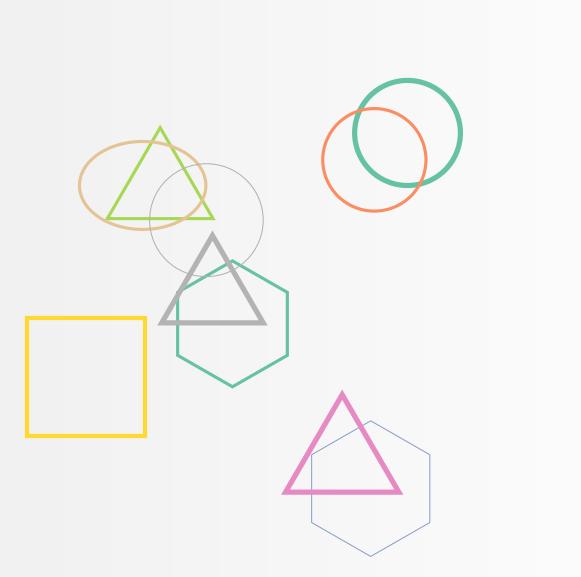[{"shape": "hexagon", "thickness": 1.5, "radius": 0.54, "center": [0.4, 0.438]}, {"shape": "circle", "thickness": 2.5, "radius": 0.45, "center": [0.701, 0.769]}, {"shape": "circle", "thickness": 1.5, "radius": 0.44, "center": [0.644, 0.722]}, {"shape": "hexagon", "thickness": 0.5, "radius": 0.59, "center": [0.638, 0.153]}, {"shape": "triangle", "thickness": 2.5, "radius": 0.56, "center": [0.589, 0.203]}, {"shape": "triangle", "thickness": 1.5, "radius": 0.52, "center": [0.276, 0.673]}, {"shape": "square", "thickness": 2, "radius": 0.51, "center": [0.148, 0.347]}, {"shape": "oval", "thickness": 1.5, "radius": 0.54, "center": [0.245, 0.678]}, {"shape": "circle", "thickness": 0.5, "radius": 0.49, "center": [0.355, 0.618]}, {"shape": "triangle", "thickness": 2.5, "radius": 0.5, "center": [0.366, 0.49]}]